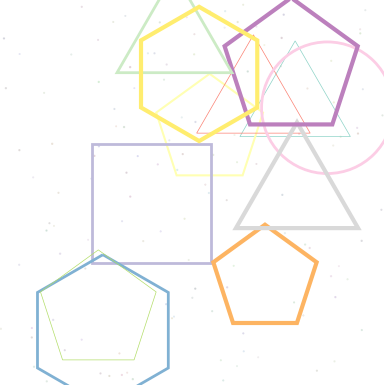[{"shape": "triangle", "thickness": 0.5, "radius": 0.83, "center": [0.767, 0.728]}, {"shape": "pentagon", "thickness": 1.5, "radius": 0.73, "center": [0.544, 0.663]}, {"shape": "square", "thickness": 2, "radius": 0.77, "center": [0.393, 0.471]}, {"shape": "triangle", "thickness": 0.5, "radius": 0.85, "center": [0.658, 0.739]}, {"shape": "hexagon", "thickness": 2, "radius": 0.98, "center": [0.267, 0.142]}, {"shape": "pentagon", "thickness": 3, "radius": 0.71, "center": [0.688, 0.275]}, {"shape": "pentagon", "thickness": 0.5, "radius": 0.79, "center": [0.255, 0.193]}, {"shape": "circle", "thickness": 2, "radius": 0.85, "center": [0.85, 0.72]}, {"shape": "triangle", "thickness": 3, "radius": 0.92, "center": [0.771, 0.499]}, {"shape": "pentagon", "thickness": 3, "radius": 0.91, "center": [0.756, 0.824]}, {"shape": "triangle", "thickness": 2, "radius": 0.86, "center": [0.453, 0.897]}, {"shape": "hexagon", "thickness": 3, "radius": 0.87, "center": [0.517, 0.808]}]